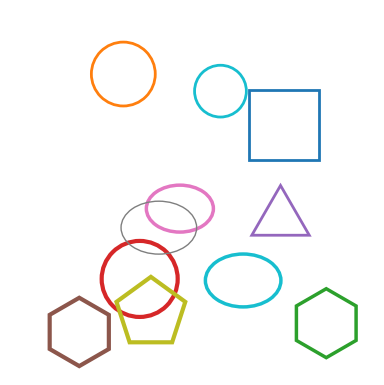[{"shape": "square", "thickness": 2, "radius": 0.46, "center": [0.738, 0.675]}, {"shape": "circle", "thickness": 2, "radius": 0.41, "center": [0.32, 0.808]}, {"shape": "hexagon", "thickness": 2.5, "radius": 0.45, "center": [0.847, 0.161]}, {"shape": "circle", "thickness": 3, "radius": 0.49, "center": [0.363, 0.276]}, {"shape": "triangle", "thickness": 2, "radius": 0.43, "center": [0.729, 0.432]}, {"shape": "hexagon", "thickness": 3, "radius": 0.44, "center": [0.206, 0.138]}, {"shape": "oval", "thickness": 2.5, "radius": 0.44, "center": [0.467, 0.458]}, {"shape": "oval", "thickness": 1, "radius": 0.49, "center": [0.413, 0.409]}, {"shape": "pentagon", "thickness": 3, "radius": 0.47, "center": [0.392, 0.187]}, {"shape": "oval", "thickness": 2.5, "radius": 0.49, "center": [0.632, 0.272]}, {"shape": "circle", "thickness": 2, "radius": 0.34, "center": [0.573, 0.763]}]